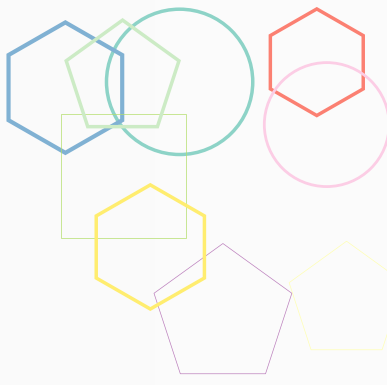[{"shape": "circle", "thickness": 2.5, "radius": 0.94, "center": [0.464, 0.787]}, {"shape": "pentagon", "thickness": 0.5, "radius": 0.78, "center": [0.894, 0.218]}, {"shape": "hexagon", "thickness": 2.5, "radius": 0.69, "center": [0.818, 0.838]}, {"shape": "hexagon", "thickness": 3, "radius": 0.85, "center": [0.169, 0.772]}, {"shape": "square", "thickness": 0.5, "radius": 0.8, "center": [0.319, 0.543]}, {"shape": "circle", "thickness": 2, "radius": 0.81, "center": [0.843, 0.676]}, {"shape": "pentagon", "thickness": 0.5, "radius": 0.94, "center": [0.575, 0.18]}, {"shape": "pentagon", "thickness": 2.5, "radius": 0.76, "center": [0.316, 0.795]}, {"shape": "hexagon", "thickness": 2.5, "radius": 0.81, "center": [0.388, 0.359]}]